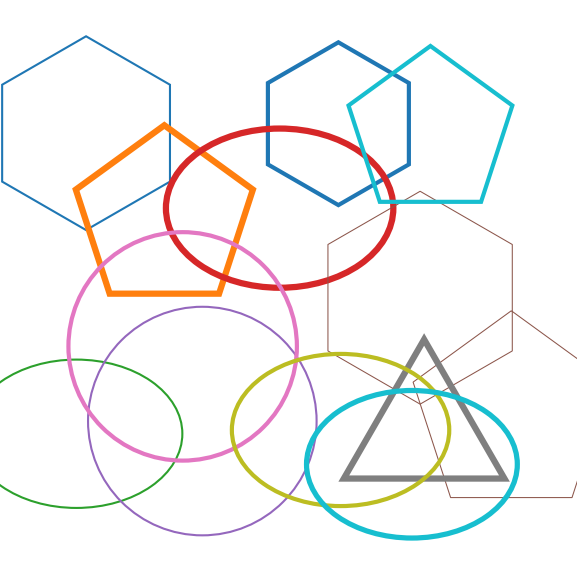[{"shape": "hexagon", "thickness": 1, "radius": 0.84, "center": [0.149, 0.769]}, {"shape": "hexagon", "thickness": 2, "radius": 0.7, "center": [0.586, 0.785]}, {"shape": "pentagon", "thickness": 3, "radius": 0.81, "center": [0.285, 0.621]}, {"shape": "oval", "thickness": 1, "radius": 0.92, "center": [0.132, 0.248]}, {"shape": "oval", "thickness": 3, "radius": 0.98, "center": [0.484, 0.639]}, {"shape": "circle", "thickness": 1, "radius": 0.99, "center": [0.35, 0.27]}, {"shape": "hexagon", "thickness": 0.5, "radius": 0.92, "center": [0.727, 0.484]}, {"shape": "pentagon", "thickness": 0.5, "radius": 0.89, "center": [0.885, 0.282]}, {"shape": "circle", "thickness": 2, "radius": 0.99, "center": [0.316, 0.399]}, {"shape": "triangle", "thickness": 3, "radius": 0.8, "center": [0.734, 0.251]}, {"shape": "oval", "thickness": 2, "radius": 0.94, "center": [0.59, 0.255]}, {"shape": "pentagon", "thickness": 2, "radius": 0.75, "center": [0.745, 0.77]}, {"shape": "oval", "thickness": 2.5, "radius": 0.91, "center": [0.713, 0.195]}]